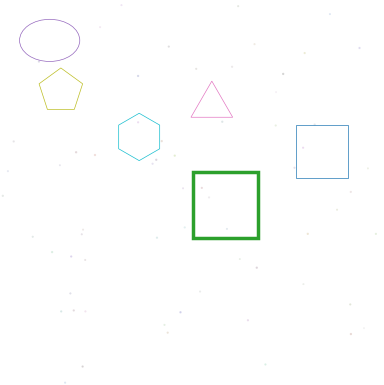[{"shape": "square", "thickness": 0.5, "radius": 0.34, "center": [0.836, 0.607]}, {"shape": "square", "thickness": 2.5, "radius": 0.43, "center": [0.586, 0.467]}, {"shape": "oval", "thickness": 0.5, "radius": 0.39, "center": [0.129, 0.895]}, {"shape": "triangle", "thickness": 0.5, "radius": 0.31, "center": [0.55, 0.727]}, {"shape": "pentagon", "thickness": 0.5, "radius": 0.3, "center": [0.158, 0.764]}, {"shape": "hexagon", "thickness": 0.5, "radius": 0.31, "center": [0.362, 0.644]}]